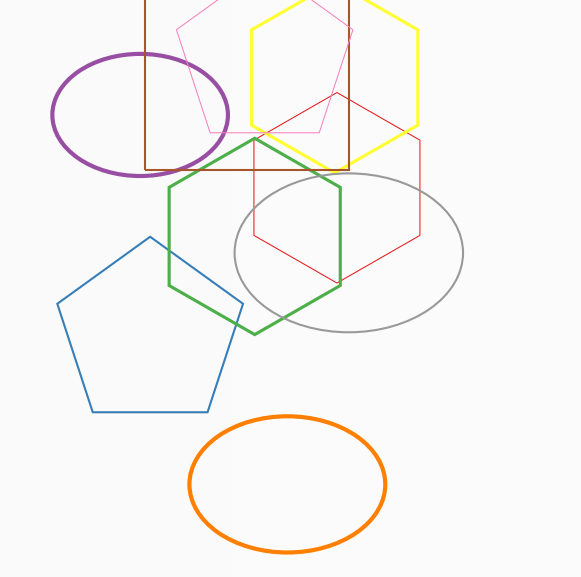[{"shape": "hexagon", "thickness": 0.5, "radius": 0.82, "center": [0.58, 0.674]}, {"shape": "pentagon", "thickness": 1, "radius": 0.84, "center": [0.258, 0.421]}, {"shape": "hexagon", "thickness": 1.5, "radius": 0.85, "center": [0.438, 0.59]}, {"shape": "oval", "thickness": 2, "radius": 0.76, "center": [0.241, 0.8]}, {"shape": "oval", "thickness": 2, "radius": 0.84, "center": [0.494, 0.16]}, {"shape": "hexagon", "thickness": 1.5, "radius": 0.83, "center": [0.576, 0.865]}, {"shape": "square", "thickness": 1, "radius": 0.88, "center": [0.425, 0.88]}, {"shape": "pentagon", "thickness": 0.5, "radius": 0.8, "center": [0.455, 0.898]}, {"shape": "oval", "thickness": 1, "radius": 0.98, "center": [0.6, 0.561]}]